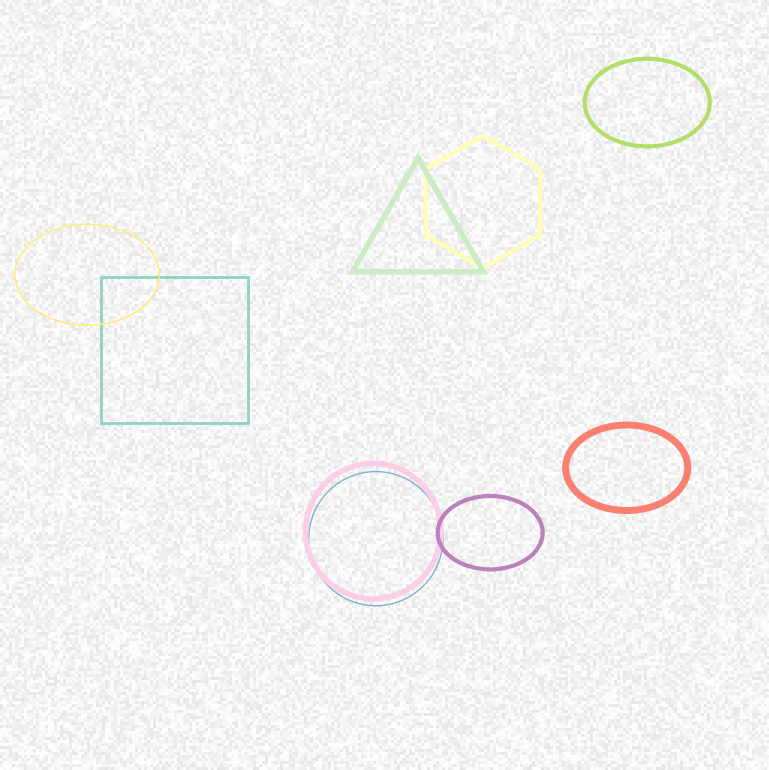[{"shape": "square", "thickness": 1, "radius": 0.48, "center": [0.227, 0.545]}, {"shape": "hexagon", "thickness": 1.5, "radius": 0.43, "center": [0.627, 0.738]}, {"shape": "oval", "thickness": 2.5, "radius": 0.4, "center": [0.814, 0.393]}, {"shape": "circle", "thickness": 0.5, "radius": 0.44, "center": [0.488, 0.3]}, {"shape": "oval", "thickness": 1.5, "radius": 0.41, "center": [0.841, 0.867]}, {"shape": "circle", "thickness": 2, "radius": 0.44, "center": [0.485, 0.31]}, {"shape": "oval", "thickness": 1.5, "radius": 0.34, "center": [0.637, 0.308]}, {"shape": "triangle", "thickness": 2, "radius": 0.49, "center": [0.543, 0.696]}, {"shape": "oval", "thickness": 0.5, "radius": 0.47, "center": [0.113, 0.643]}]